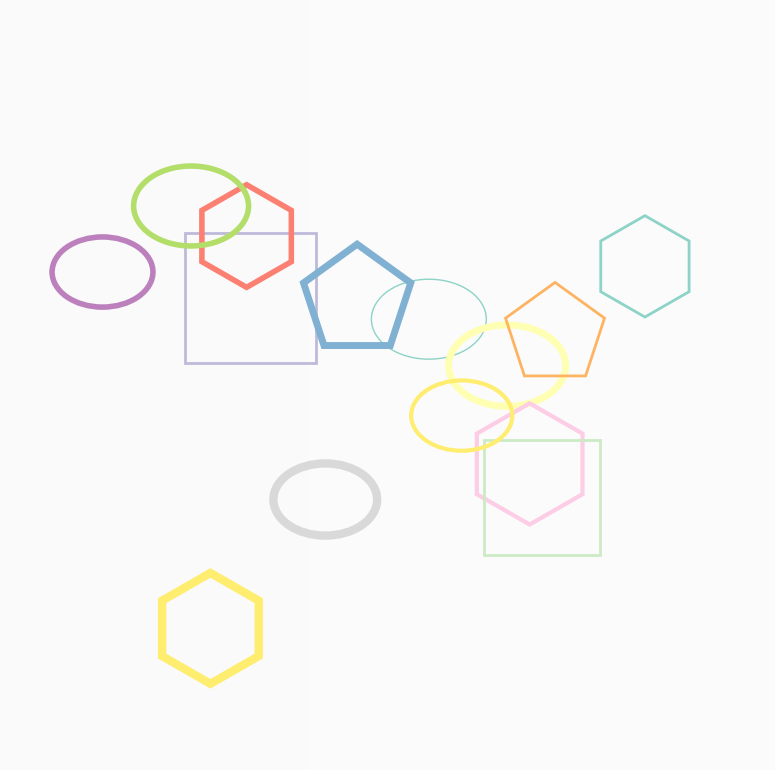[{"shape": "hexagon", "thickness": 1, "radius": 0.33, "center": [0.832, 0.654]}, {"shape": "oval", "thickness": 0.5, "radius": 0.37, "center": [0.553, 0.585]}, {"shape": "oval", "thickness": 2.5, "radius": 0.38, "center": [0.654, 0.525]}, {"shape": "square", "thickness": 1, "radius": 0.42, "center": [0.323, 0.613]}, {"shape": "hexagon", "thickness": 2, "radius": 0.33, "center": [0.318, 0.693]}, {"shape": "pentagon", "thickness": 2.5, "radius": 0.36, "center": [0.461, 0.61]}, {"shape": "pentagon", "thickness": 1, "radius": 0.34, "center": [0.716, 0.566]}, {"shape": "oval", "thickness": 2, "radius": 0.37, "center": [0.247, 0.732]}, {"shape": "hexagon", "thickness": 1.5, "radius": 0.39, "center": [0.683, 0.398]}, {"shape": "oval", "thickness": 3, "radius": 0.33, "center": [0.42, 0.351]}, {"shape": "oval", "thickness": 2, "radius": 0.33, "center": [0.132, 0.647]}, {"shape": "square", "thickness": 1, "radius": 0.37, "center": [0.699, 0.354]}, {"shape": "hexagon", "thickness": 3, "radius": 0.36, "center": [0.272, 0.184]}, {"shape": "oval", "thickness": 1.5, "radius": 0.33, "center": [0.596, 0.46]}]